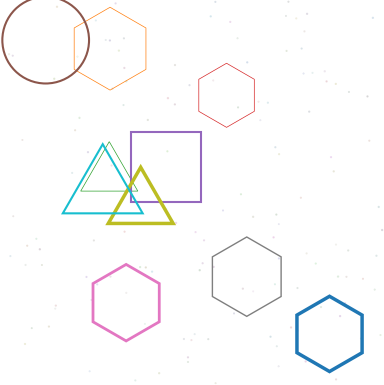[{"shape": "hexagon", "thickness": 2.5, "radius": 0.49, "center": [0.856, 0.133]}, {"shape": "hexagon", "thickness": 0.5, "radius": 0.54, "center": [0.286, 0.874]}, {"shape": "triangle", "thickness": 0.5, "radius": 0.43, "center": [0.284, 0.546]}, {"shape": "hexagon", "thickness": 0.5, "radius": 0.42, "center": [0.588, 0.752]}, {"shape": "square", "thickness": 1.5, "radius": 0.45, "center": [0.43, 0.566]}, {"shape": "circle", "thickness": 1.5, "radius": 0.56, "center": [0.119, 0.896]}, {"shape": "hexagon", "thickness": 2, "radius": 0.5, "center": [0.328, 0.214]}, {"shape": "hexagon", "thickness": 1, "radius": 0.52, "center": [0.641, 0.281]}, {"shape": "triangle", "thickness": 2.5, "radius": 0.49, "center": [0.365, 0.468]}, {"shape": "triangle", "thickness": 1.5, "radius": 0.6, "center": [0.267, 0.506]}]